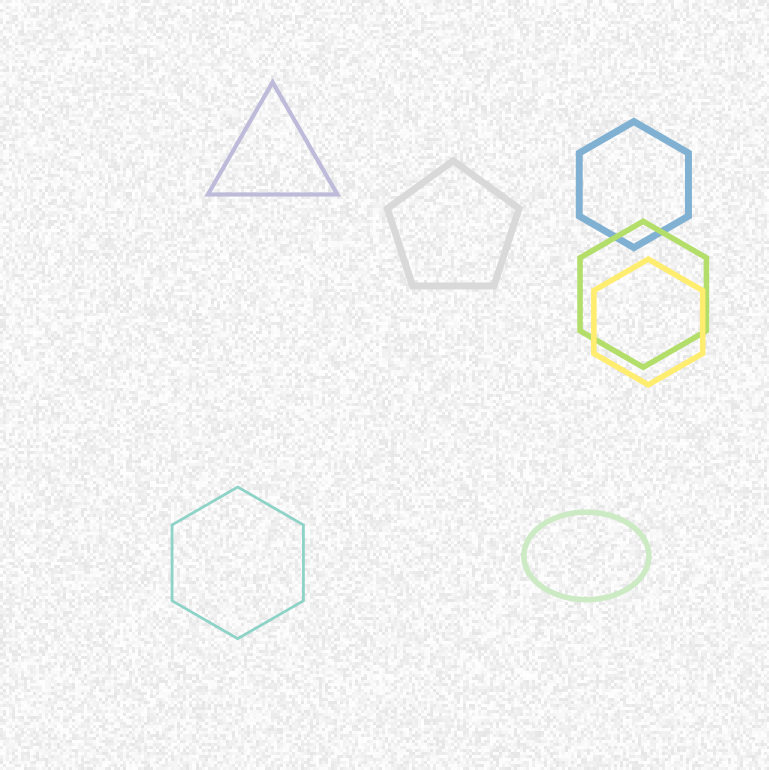[{"shape": "hexagon", "thickness": 1, "radius": 0.49, "center": [0.309, 0.269]}, {"shape": "triangle", "thickness": 1.5, "radius": 0.49, "center": [0.354, 0.796]}, {"shape": "hexagon", "thickness": 2.5, "radius": 0.41, "center": [0.823, 0.76]}, {"shape": "hexagon", "thickness": 2, "radius": 0.47, "center": [0.835, 0.618]}, {"shape": "pentagon", "thickness": 2.5, "radius": 0.45, "center": [0.589, 0.701]}, {"shape": "oval", "thickness": 2, "radius": 0.41, "center": [0.762, 0.278]}, {"shape": "hexagon", "thickness": 2, "radius": 0.41, "center": [0.842, 0.582]}]